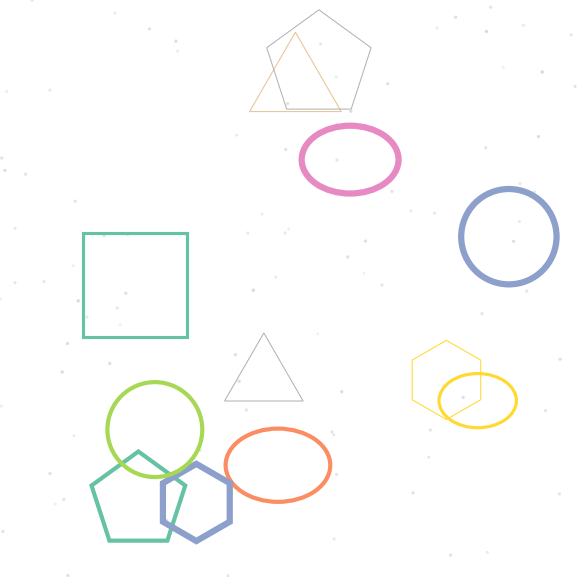[{"shape": "square", "thickness": 1.5, "radius": 0.45, "center": [0.234, 0.506]}, {"shape": "pentagon", "thickness": 2, "radius": 0.43, "center": [0.24, 0.132]}, {"shape": "oval", "thickness": 2, "radius": 0.45, "center": [0.481, 0.194]}, {"shape": "circle", "thickness": 3, "radius": 0.41, "center": [0.881, 0.589]}, {"shape": "hexagon", "thickness": 3, "radius": 0.33, "center": [0.34, 0.129]}, {"shape": "oval", "thickness": 3, "radius": 0.42, "center": [0.606, 0.723]}, {"shape": "circle", "thickness": 2, "radius": 0.41, "center": [0.268, 0.255]}, {"shape": "oval", "thickness": 1.5, "radius": 0.34, "center": [0.827, 0.305]}, {"shape": "hexagon", "thickness": 0.5, "radius": 0.34, "center": [0.773, 0.341]}, {"shape": "triangle", "thickness": 0.5, "radius": 0.46, "center": [0.512, 0.852]}, {"shape": "pentagon", "thickness": 0.5, "radius": 0.48, "center": [0.552, 0.887]}, {"shape": "triangle", "thickness": 0.5, "radius": 0.39, "center": [0.457, 0.344]}]